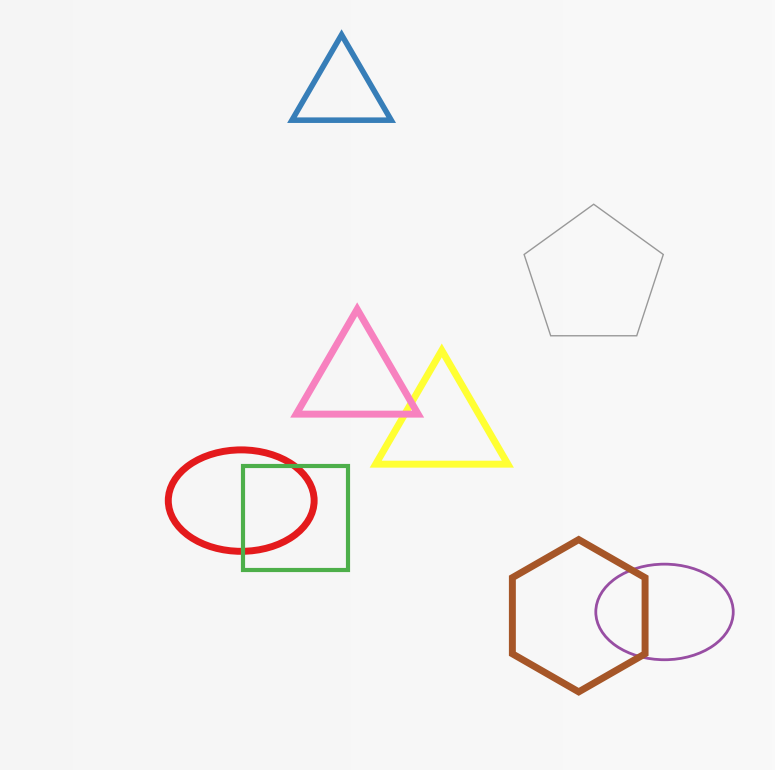[{"shape": "oval", "thickness": 2.5, "radius": 0.47, "center": [0.311, 0.35]}, {"shape": "triangle", "thickness": 2, "radius": 0.37, "center": [0.441, 0.881]}, {"shape": "square", "thickness": 1.5, "radius": 0.34, "center": [0.381, 0.327]}, {"shape": "oval", "thickness": 1, "radius": 0.44, "center": [0.857, 0.205]}, {"shape": "triangle", "thickness": 2.5, "radius": 0.49, "center": [0.57, 0.446]}, {"shape": "hexagon", "thickness": 2.5, "radius": 0.49, "center": [0.747, 0.2]}, {"shape": "triangle", "thickness": 2.5, "radius": 0.45, "center": [0.461, 0.508]}, {"shape": "pentagon", "thickness": 0.5, "radius": 0.47, "center": [0.766, 0.64]}]